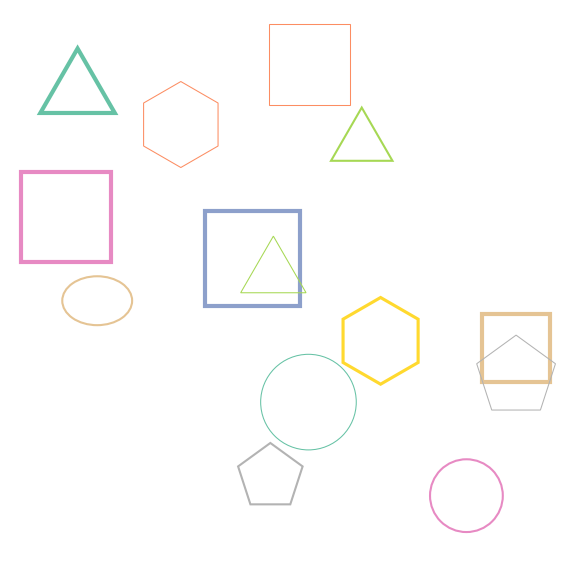[{"shape": "circle", "thickness": 0.5, "radius": 0.41, "center": [0.534, 0.303]}, {"shape": "triangle", "thickness": 2, "radius": 0.37, "center": [0.134, 0.841]}, {"shape": "square", "thickness": 0.5, "radius": 0.35, "center": [0.536, 0.887]}, {"shape": "hexagon", "thickness": 0.5, "radius": 0.37, "center": [0.313, 0.784]}, {"shape": "square", "thickness": 2, "radius": 0.41, "center": [0.438, 0.551]}, {"shape": "square", "thickness": 2, "radius": 0.39, "center": [0.114, 0.623]}, {"shape": "circle", "thickness": 1, "radius": 0.32, "center": [0.808, 0.141]}, {"shape": "triangle", "thickness": 0.5, "radius": 0.33, "center": [0.473, 0.525]}, {"shape": "triangle", "thickness": 1, "radius": 0.31, "center": [0.626, 0.751]}, {"shape": "hexagon", "thickness": 1.5, "radius": 0.38, "center": [0.659, 0.409]}, {"shape": "square", "thickness": 2, "radius": 0.29, "center": [0.894, 0.396]}, {"shape": "oval", "thickness": 1, "radius": 0.3, "center": [0.168, 0.478]}, {"shape": "pentagon", "thickness": 0.5, "radius": 0.36, "center": [0.894, 0.347]}, {"shape": "pentagon", "thickness": 1, "radius": 0.29, "center": [0.468, 0.173]}]